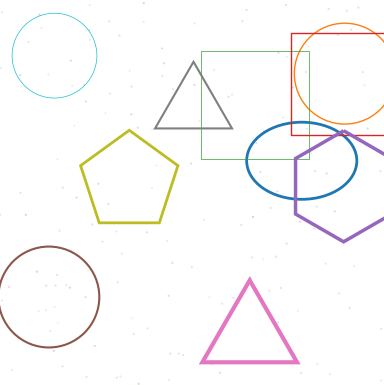[{"shape": "oval", "thickness": 2, "radius": 0.72, "center": [0.784, 0.582]}, {"shape": "circle", "thickness": 1, "radius": 0.65, "center": [0.896, 0.809]}, {"shape": "square", "thickness": 0.5, "radius": 0.7, "center": [0.663, 0.728]}, {"shape": "square", "thickness": 1, "radius": 0.67, "center": [0.888, 0.782]}, {"shape": "hexagon", "thickness": 2.5, "radius": 0.72, "center": [0.893, 0.516]}, {"shape": "circle", "thickness": 1.5, "radius": 0.66, "center": [0.127, 0.229]}, {"shape": "triangle", "thickness": 3, "radius": 0.71, "center": [0.649, 0.13]}, {"shape": "triangle", "thickness": 1.5, "radius": 0.58, "center": [0.503, 0.724]}, {"shape": "pentagon", "thickness": 2, "radius": 0.66, "center": [0.336, 0.529]}, {"shape": "circle", "thickness": 0.5, "radius": 0.55, "center": [0.141, 0.855]}]